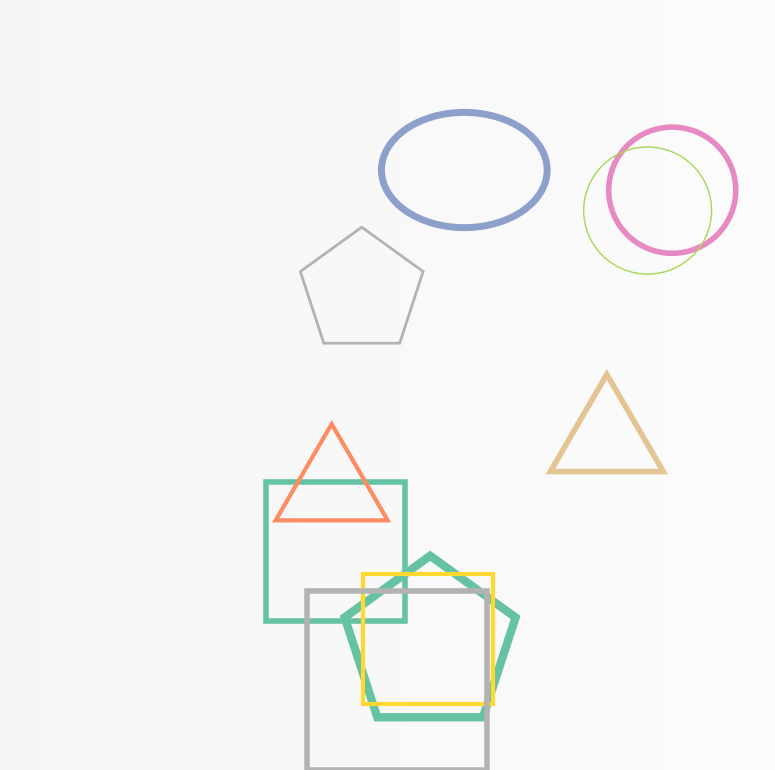[{"shape": "pentagon", "thickness": 3, "radius": 0.58, "center": [0.555, 0.162]}, {"shape": "square", "thickness": 2, "radius": 0.45, "center": [0.433, 0.284]}, {"shape": "triangle", "thickness": 1.5, "radius": 0.42, "center": [0.428, 0.366]}, {"shape": "oval", "thickness": 2.5, "radius": 0.53, "center": [0.599, 0.779]}, {"shape": "circle", "thickness": 2, "radius": 0.41, "center": [0.867, 0.753]}, {"shape": "circle", "thickness": 0.5, "radius": 0.41, "center": [0.836, 0.727]}, {"shape": "square", "thickness": 1.5, "radius": 0.42, "center": [0.552, 0.17]}, {"shape": "triangle", "thickness": 2, "radius": 0.42, "center": [0.783, 0.43]}, {"shape": "square", "thickness": 2, "radius": 0.58, "center": [0.512, 0.116]}, {"shape": "pentagon", "thickness": 1, "radius": 0.42, "center": [0.467, 0.622]}]